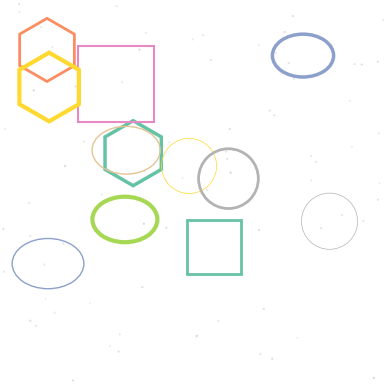[{"shape": "square", "thickness": 2, "radius": 0.35, "center": [0.555, 0.358]}, {"shape": "hexagon", "thickness": 2.5, "radius": 0.42, "center": [0.346, 0.602]}, {"shape": "hexagon", "thickness": 2, "radius": 0.41, "center": [0.122, 0.87]}, {"shape": "oval", "thickness": 2.5, "radius": 0.4, "center": [0.787, 0.856]}, {"shape": "oval", "thickness": 1, "radius": 0.47, "center": [0.125, 0.315]}, {"shape": "square", "thickness": 1.5, "radius": 0.49, "center": [0.301, 0.782]}, {"shape": "oval", "thickness": 3, "radius": 0.42, "center": [0.324, 0.43]}, {"shape": "hexagon", "thickness": 3, "radius": 0.45, "center": [0.128, 0.774]}, {"shape": "circle", "thickness": 0.5, "radius": 0.36, "center": [0.491, 0.569]}, {"shape": "oval", "thickness": 1, "radius": 0.44, "center": [0.328, 0.61]}, {"shape": "circle", "thickness": 0.5, "radius": 0.36, "center": [0.856, 0.425]}, {"shape": "circle", "thickness": 2, "radius": 0.39, "center": [0.593, 0.536]}]